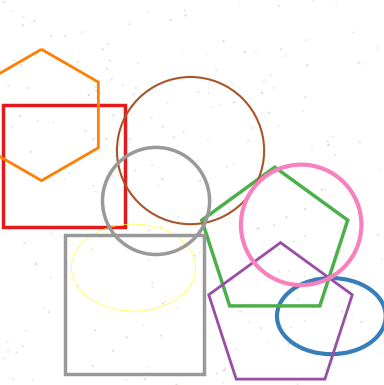[{"shape": "square", "thickness": 2.5, "radius": 0.79, "center": [0.166, 0.569]}, {"shape": "oval", "thickness": 3, "radius": 0.71, "center": [0.861, 0.179]}, {"shape": "pentagon", "thickness": 2.5, "radius": 1.0, "center": [0.714, 0.367]}, {"shape": "pentagon", "thickness": 2, "radius": 0.98, "center": [0.729, 0.174]}, {"shape": "hexagon", "thickness": 2, "radius": 0.85, "center": [0.108, 0.701]}, {"shape": "oval", "thickness": 0.5, "radius": 0.81, "center": [0.347, 0.305]}, {"shape": "circle", "thickness": 1.5, "radius": 0.96, "center": [0.495, 0.609]}, {"shape": "circle", "thickness": 3, "radius": 0.78, "center": [0.782, 0.416]}, {"shape": "circle", "thickness": 2.5, "radius": 0.7, "center": [0.405, 0.478]}, {"shape": "square", "thickness": 2.5, "radius": 0.9, "center": [0.35, 0.21]}]